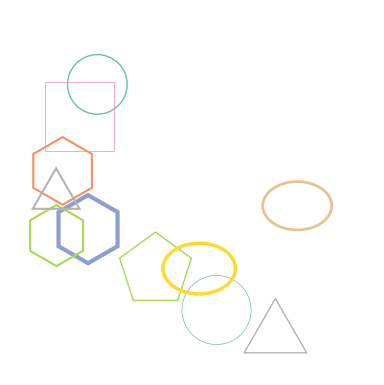[{"shape": "circle", "thickness": 1, "radius": 0.39, "center": [0.253, 0.781]}, {"shape": "circle", "thickness": 0.5, "radius": 0.45, "center": [0.562, 0.195]}, {"shape": "hexagon", "thickness": 1.5, "radius": 0.44, "center": [0.163, 0.556]}, {"shape": "hexagon", "thickness": 3, "radius": 0.44, "center": [0.229, 0.405]}, {"shape": "square", "thickness": 0.5, "radius": 0.45, "center": [0.207, 0.698]}, {"shape": "hexagon", "thickness": 1.5, "radius": 0.4, "center": [0.147, 0.388]}, {"shape": "pentagon", "thickness": 1, "radius": 0.49, "center": [0.404, 0.299]}, {"shape": "oval", "thickness": 2.5, "radius": 0.47, "center": [0.517, 0.303]}, {"shape": "oval", "thickness": 2, "radius": 0.45, "center": [0.772, 0.466]}, {"shape": "triangle", "thickness": 1, "radius": 0.47, "center": [0.715, 0.13]}, {"shape": "triangle", "thickness": 1.5, "radius": 0.35, "center": [0.146, 0.493]}]